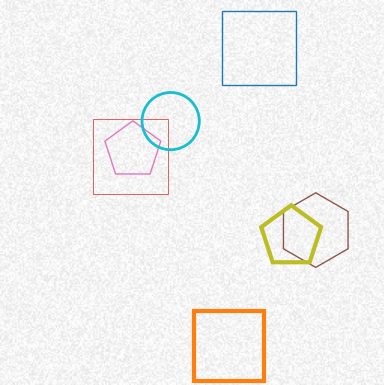[{"shape": "square", "thickness": 1, "radius": 0.48, "center": [0.672, 0.876]}, {"shape": "square", "thickness": 3, "radius": 0.45, "center": [0.595, 0.101]}, {"shape": "square", "thickness": 0.5, "radius": 0.48, "center": [0.339, 0.594]}, {"shape": "hexagon", "thickness": 1, "radius": 0.48, "center": [0.82, 0.402]}, {"shape": "pentagon", "thickness": 1, "radius": 0.38, "center": [0.345, 0.61]}, {"shape": "pentagon", "thickness": 3, "radius": 0.41, "center": [0.756, 0.385]}, {"shape": "circle", "thickness": 2, "radius": 0.37, "center": [0.443, 0.685]}]